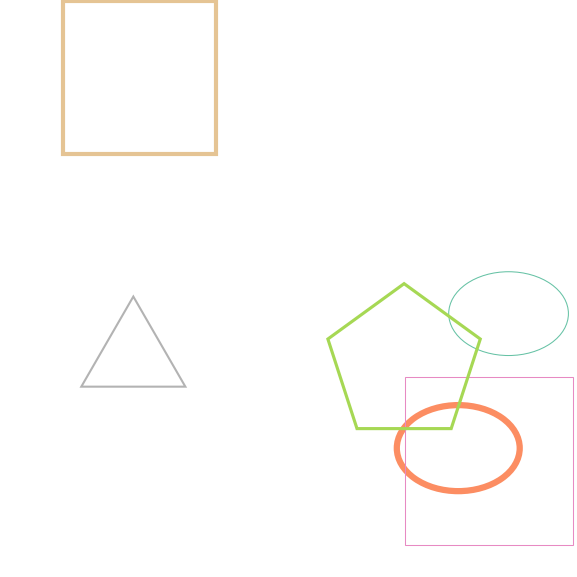[{"shape": "oval", "thickness": 0.5, "radius": 0.52, "center": [0.881, 0.456]}, {"shape": "oval", "thickness": 3, "radius": 0.53, "center": [0.794, 0.223]}, {"shape": "square", "thickness": 0.5, "radius": 0.73, "center": [0.846, 0.201]}, {"shape": "pentagon", "thickness": 1.5, "radius": 0.69, "center": [0.7, 0.369]}, {"shape": "square", "thickness": 2, "radius": 0.66, "center": [0.241, 0.865]}, {"shape": "triangle", "thickness": 1, "radius": 0.52, "center": [0.231, 0.382]}]